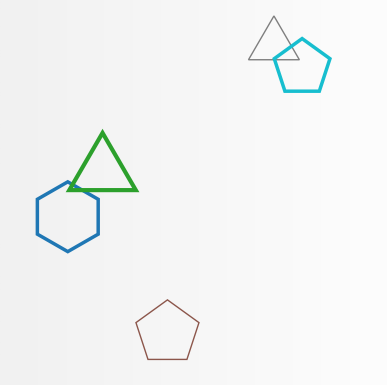[{"shape": "hexagon", "thickness": 2.5, "radius": 0.45, "center": [0.175, 0.437]}, {"shape": "triangle", "thickness": 3, "radius": 0.5, "center": [0.265, 0.556]}, {"shape": "pentagon", "thickness": 1, "radius": 0.43, "center": [0.432, 0.136]}, {"shape": "triangle", "thickness": 1, "radius": 0.38, "center": [0.707, 0.883]}, {"shape": "pentagon", "thickness": 2.5, "radius": 0.38, "center": [0.78, 0.824]}]